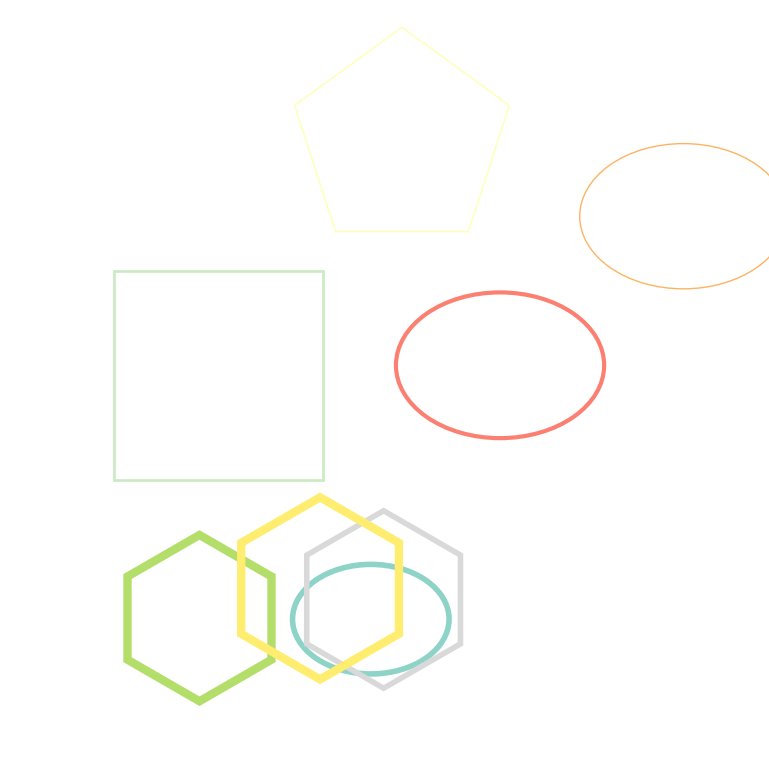[{"shape": "oval", "thickness": 2, "radius": 0.51, "center": [0.482, 0.196]}, {"shape": "pentagon", "thickness": 0.5, "radius": 0.73, "center": [0.522, 0.818]}, {"shape": "oval", "thickness": 1.5, "radius": 0.68, "center": [0.649, 0.526]}, {"shape": "oval", "thickness": 0.5, "radius": 0.67, "center": [0.888, 0.719]}, {"shape": "hexagon", "thickness": 3, "radius": 0.54, "center": [0.259, 0.197]}, {"shape": "hexagon", "thickness": 2, "radius": 0.58, "center": [0.498, 0.221]}, {"shape": "square", "thickness": 1, "radius": 0.68, "center": [0.284, 0.512]}, {"shape": "hexagon", "thickness": 3, "radius": 0.59, "center": [0.416, 0.236]}]